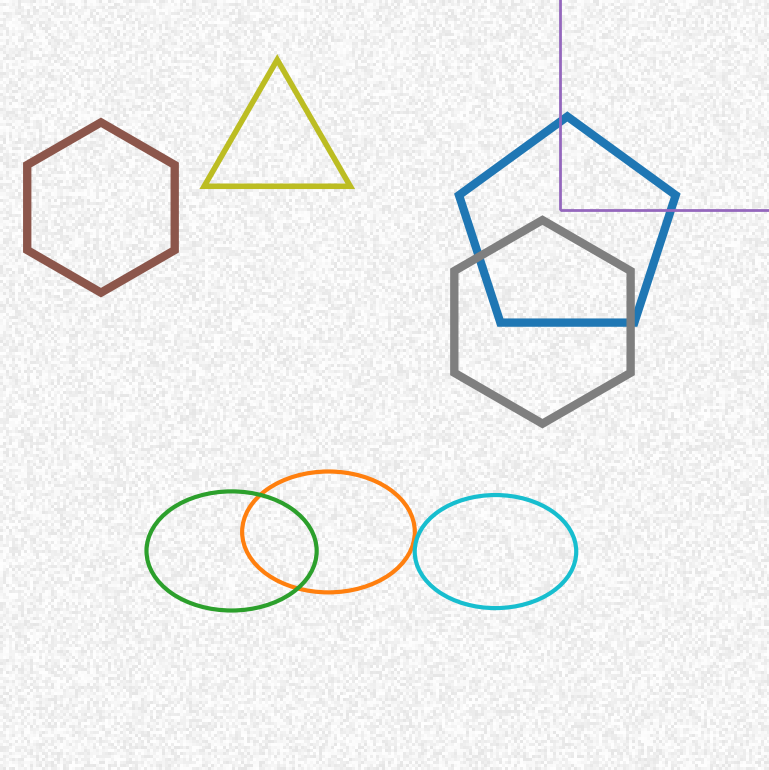[{"shape": "pentagon", "thickness": 3, "radius": 0.74, "center": [0.737, 0.701]}, {"shape": "oval", "thickness": 1.5, "radius": 0.56, "center": [0.427, 0.309]}, {"shape": "oval", "thickness": 1.5, "radius": 0.55, "center": [0.301, 0.284]}, {"shape": "square", "thickness": 1, "radius": 0.73, "center": [0.874, 0.874]}, {"shape": "hexagon", "thickness": 3, "radius": 0.55, "center": [0.131, 0.73]}, {"shape": "hexagon", "thickness": 3, "radius": 0.66, "center": [0.705, 0.582]}, {"shape": "triangle", "thickness": 2, "radius": 0.55, "center": [0.36, 0.813]}, {"shape": "oval", "thickness": 1.5, "radius": 0.52, "center": [0.643, 0.284]}]